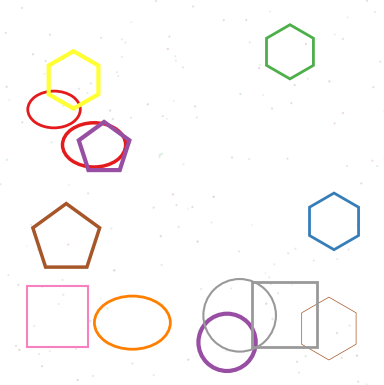[{"shape": "oval", "thickness": 2.5, "radius": 0.41, "center": [0.244, 0.624]}, {"shape": "oval", "thickness": 2, "radius": 0.34, "center": [0.14, 0.716]}, {"shape": "hexagon", "thickness": 2, "radius": 0.37, "center": [0.868, 0.425]}, {"shape": "hexagon", "thickness": 2, "radius": 0.35, "center": [0.753, 0.865]}, {"shape": "circle", "thickness": 3, "radius": 0.37, "center": [0.59, 0.111]}, {"shape": "pentagon", "thickness": 3, "radius": 0.35, "center": [0.27, 0.614]}, {"shape": "oval", "thickness": 2, "radius": 0.49, "center": [0.344, 0.162]}, {"shape": "hexagon", "thickness": 3, "radius": 0.37, "center": [0.191, 0.793]}, {"shape": "hexagon", "thickness": 0.5, "radius": 0.41, "center": [0.854, 0.147]}, {"shape": "pentagon", "thickness": 2.5, "radius": 0.46, "center": [0.172, 0.38]}, {"shape": "square", "thickness": 1.5, "radius": 0.4, "center": [0.15, 0.177]}, {"shape": "square", "thickness": 2, "radius": 0.42, "center": [0.739, 0.184]}, {"shape": "circle", "thickness": 1.5, "radius": 0.47, "center": [0.622, 0.181]}]